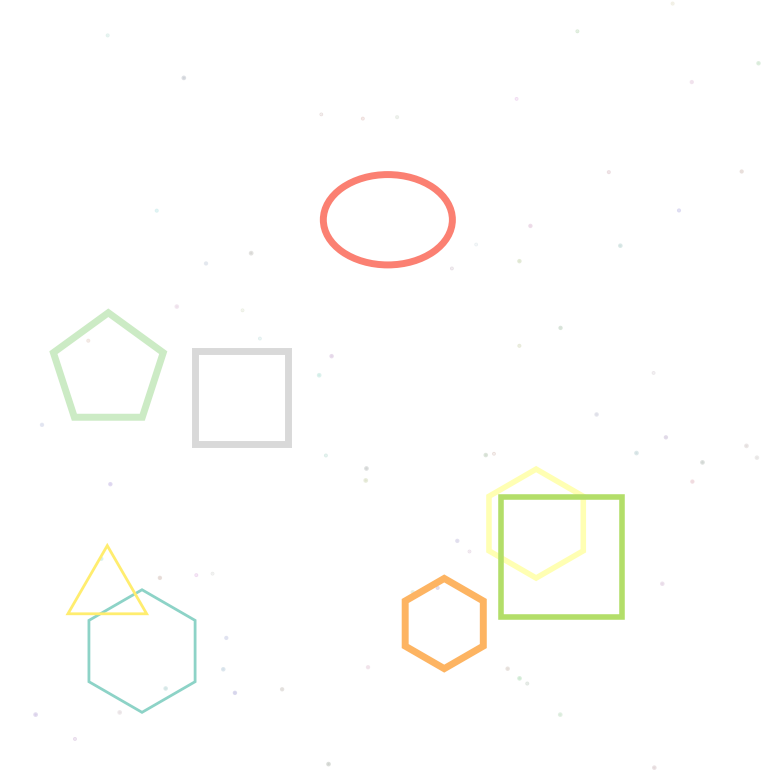[{"shape": "hexagon", "thickness": 1, "radius": 0.4, "center": [0.184, 0.154]}, {"shape": "hexagon", "thickness": 2, "radius": 0.35, "center": [0.696, 0.32]}, {"shape": "oval", "thickness": 2.5, "radius": 0.42, "center": [0.504, 0.715]}, {"shape": "hexagon", "thickness": 2.5, "radius": 0.29, "center": [0.577, 0.19]}, {"shape": "square", "thickness": 2, "radius": 0.39, "center": [0.729, 0.277]}, {"shape": "square", "thickness": 2.5, "radius": 0.3, "center": [0.314, 0.483]}, {"shape": "pentagon", "thickness": 2.5, "radius": 0.38, "center": [0.141, 0.519]}, {"shape": "triangle", "thickness": 1, "radius": 0.3, "center": [0.139, 0.232]}]